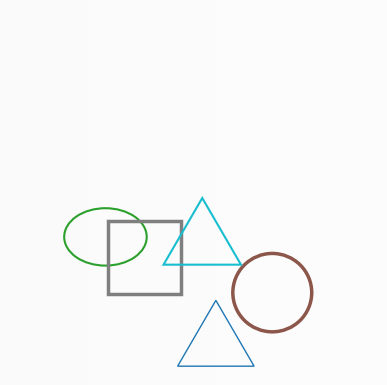[{"shape": "triangle", "thickness": 1, "radius": 0.57, "center": [0.557, 0.106]}, {"shape": "oval", "thickness": 1.5, "radius": 0.53, "center": [0.272, 0.385]}, {"shape": "circle", "thickness": 2.5, "radius": 0.51, "center": [0.703, 0.24]}, {"shape": "square", "thickness": 2.5, "radius": 0.47, "center": [0.374, 0.331]}, {"shape": "triangle", "thickness": 1.5, "radius": 0.58, "center": [0.522, 0.37]}]